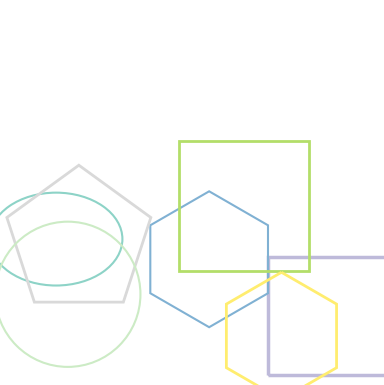[{"shape": "oval", "thickness": 1.5, "radius": 0.86, "center": [0.146, 0.379]}, {"shape": "square", "thickness": 2.5, "radius": 0.77, "center": [0.851, 0.179]}, {"shape": "hexagon", "thickness": 1.5, "radius": 0.88, "center": [0.543, 0.327]}, {"shape": "square", "thickness": 2, "radius": 0.84, "center": [0.633, 0.464]}, {"shape": "pentagon", "thickness": 2, "radius": 0.98, "center": [0.205, 0.374]}, {"shape": "circle", "thickness": 1.5, "radius": 0.94, "center": [0.176, 0.236]}, {"shape": "hexagon", "thickness": 2, "radius": 0.83, "center": [0.731, 0.128]}]